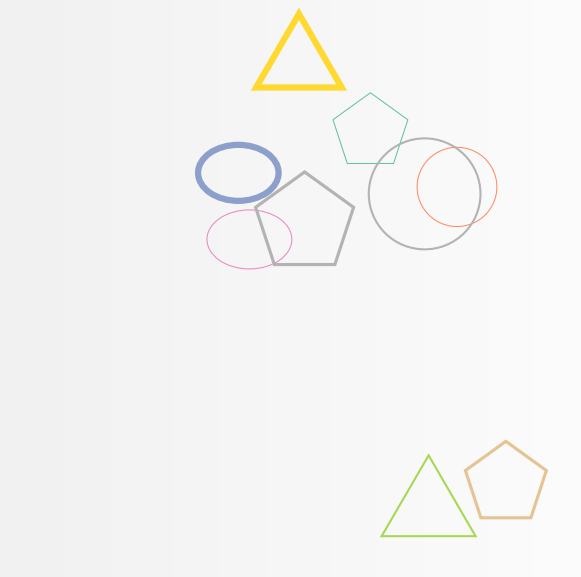[{"shape": "pentagon", "thickness": 0.5, "radius": 0.34, "center": [0.637, 0.771]}, {"shape": "circle", "thickness": 0.5, "radius": 0.34, "center": [0.786, 0.675]}, {"shape": "oval", "thickness": 3, "radius": 0.35, "center": [0.41, 0.7]}, {"shape": "oval", "thickness": 0.5, "radius": 0.37, "center": [0.429, 0.585]}, {"shape": "triangle", "thickness": 1, "radius": 0.47, "center": [0.737, 0.117]}, {"shape": "triangle", "thickness": 3, "radius": 0.42, "center": [0.514, 0.89]}, {"shape": "pentagon", "thickness": 1.5, "radius": 0.37, "center": [0.87, 0.162]}, {"shape": "circle", "thickness": 1, "radius": 0.48, "center": [0.731, 0.663]}, {"shape": "pentagon", "thickness": 1.5, "radius": 0.44, "center": [0.524, 0.613]}]